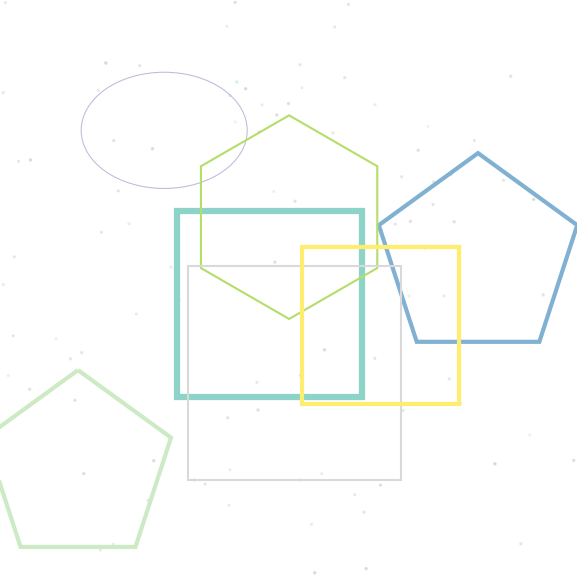[{"shape": "square", "thickness": 3, "radius": 0.8, "center": [0.467, 0.473]}, {"shape": "oval", "thickness": 0.5, "radius": 0.72, "center": [0.284, 0.773]}, {"shape": "pentagon", "thickness": 2, "radius": 0.9, "center": [0.828, 0.553]}, {"shape": "hexagon", "thickness": 1, "radius": 0.88, "center": [0.501, 0.623]}, {"shape": "square", "thickness": 1, "radius": 0.93, "center": [0.51, 0.353]}, {"shape": "pentagon", "thickness": 2, "radius": 0.85, "center": [0.135, 0.189]}, {"shape": "square", "thickness": 2, "radius": 0.68, "center": [0.659, 0.436]}]